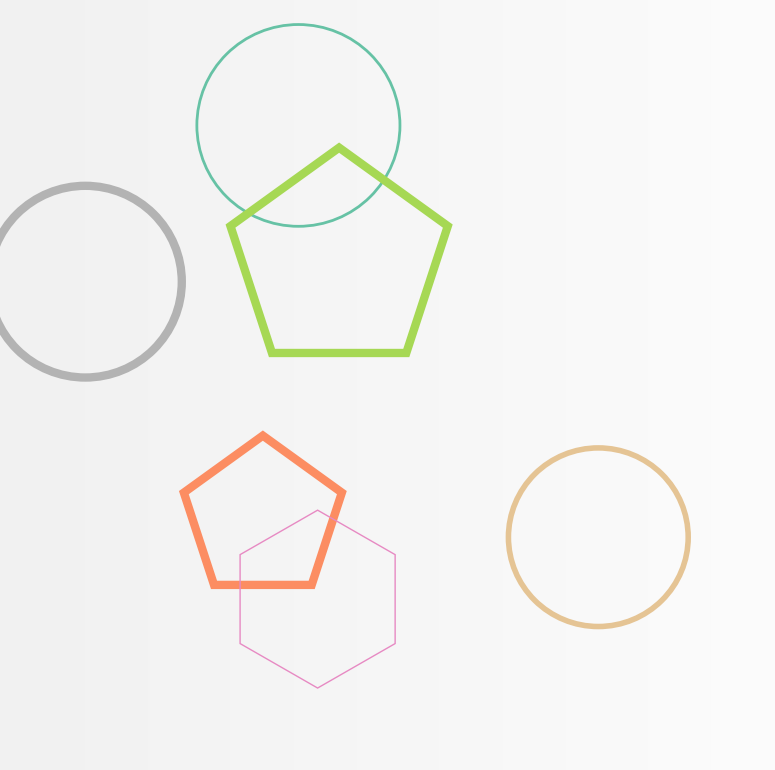[{"shape": "circle", "thickness": 1, "radius": 0.66, "center": [0.385, 0.837]}, {"shape": "pentagon", "thickness": 3, "radius": 0.54, "center": [0.339, 0.327]}, {"shape": "hexagon", "thickness": 0.5, "radius": 0.58, "center": [0.41, 0.222]}, {"shape": "pentagon", "thickness": 3, "radius": 0.74, "center": [0.438, 0.661]}, {"shape": "circle", "thickness": 2, "radius": 0.58, "center": [0.772, 0.302]}, {"shape": "circle", "thickness": 3, "radius": 0.62, "center": [0.11, 0.634]}]